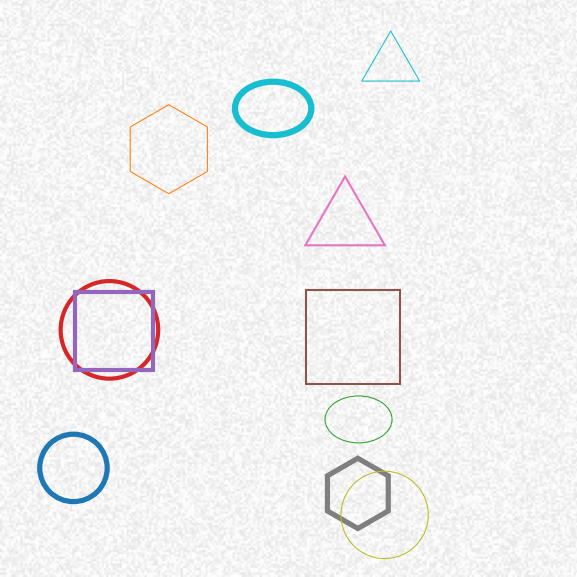[{"shape": "circle", "thickness": 2.5, "radius": 0.29, "center": [0.127, 0.189]}, {"shape": "hexagon", "thickness": 0.5, "radius": 0.39, "center": [0.292, 0.741]}, {"shape": "oval", "thickness": 0.5, "radius": 0.29, "center": [0.621, 0.273]}, {"shape": "circle", "thickness": 2, "radius": 0.42, "center": [0.189, 0.428]}, {"shape": "square", "thickness": 2, "radius": 0.34, "center": [0.198, 0.426]}, {"shape": "square", "thickness": 1, "radius": 0.41, "center": [0.611, 0.416]}, {"shape": "triangle", "thickness": 1, "radius": 0.4, "center": [0.598, 0.614]}, {"shape": "hexagon", "thickness": 2.5, "radius": 0.3, "center": [0.62, 0.145]}, {"shape": "circle", "thickness": 0.5, "radius": 0.38, "center": [0.666, 0.108]}, {"shape": "triangle", "thickness": 0.5, "radius": 0.29, "center": [0.677, 0.888]}, {"shape": "oval", "thickness": 3, "radius": 0.33, "center": [0.473, 0.811]}]